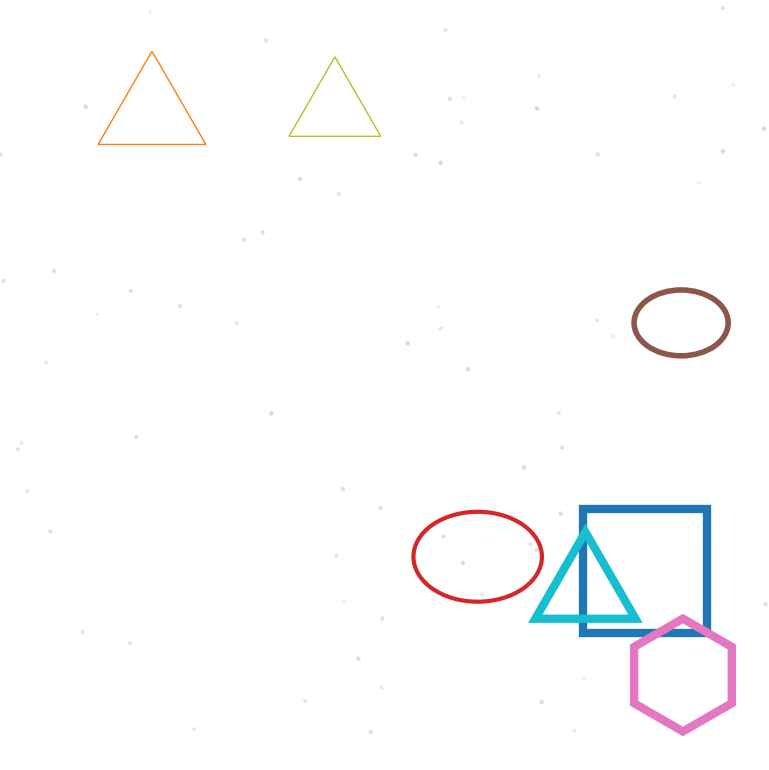[{"shape": "square", "thickness": 3, "radius": 0.4, "center": [0.838, 0.258]}, {"shape": "triangle", "thickness": 0.5, "radius": 0.4, "center": [0.197, 0.853]}, {"shape": "oval", "thickness": 1.5, "radius": 0.42, "center": [0.62, 0.277]}, {"shape": "oval", "thickness": 2, "radius": 0.31, "center": [0.885, 0.581]}, {"shape": "hexagon", "thickness": 3, "radius": 0.37, "center": [0.887, 0.123]}, {"shape": "triangle", "thickness": 0.5, "radius": 0.34, "center": [0.435, 0.857]}, {"shape": "triangle", "thickness": 3, "radius": 0.38, "center": [0.76, 0.234]}]